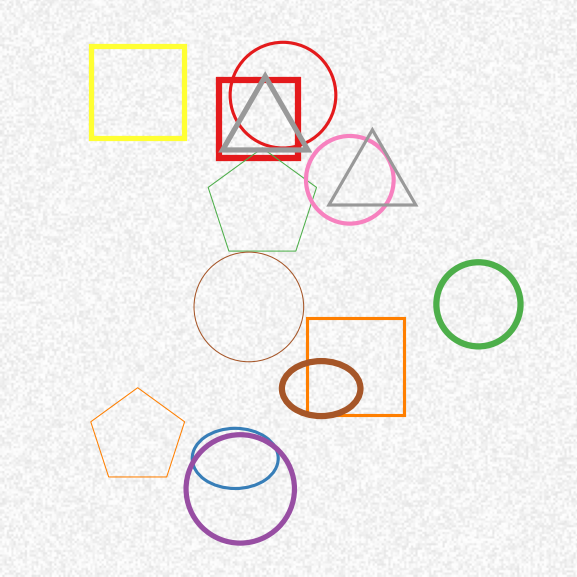[{"shape": "square", "thickness": 3, "radius": 0.34, "center": [0.448, 0.793]}, {"shape": "circle", "thickness": 1.5, "radius": 0.46, "center": [0.49, 0.834]}, {"shape": "oval", "thickness": 1.5, "radius": 0.37, "center": [0.407, 0.205]}, {"shape": "circle", "thickness": 3, "radius": 0.36, "center": [0.828, 0.472]}, {"shape": "pentagon", "thickness": 0.5, "radius": 0.49, "center": [0.454, 0.644]}, {"shape": "circle", "thickness": 2.5, "radius": 0.47, "center": [0.416, 0.153]}, {"shape": "square", "thickness": 1.5, "radius": 0.42, "center": [0.615, 0.364]}, {"shape": "pentagon", "thickness": 0.5, "radius": 0.43, "center": [0.238, 0.242]}, {"shape": "square", "thickness": 2.5, "radius": 0.4, "center": [0.238, 0.84]}, {"shape": "circle", "thickness": 0.5, "radius": 0.47, "center": [0.431, 0.468]}, {"shape": "oval", "thickness": 3, "radius": 0.34, "center": [0.556, 0.326]}, {"shape": "circle", "thickness": 2, "radius": 0.38, "center": [0.606, 0.688]}, {"shape": "triangle", "thickness": 1.5, "radius": 0.43, "center": [0.645, 0.688]}, {"shape": "triangle", "thickness": 2.5, "radius": 0.43, "center": [0.459, 0.782]}]